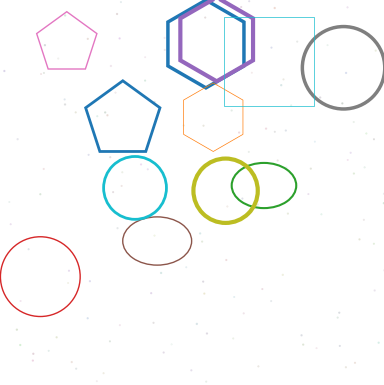[{"shape": "pentagon", "thickness": 2, "radius": 0.51, "center": [0.319, 0.689]}, {"shape": "hexagon", "thickness": 2.5, "radius": 0.57, "center": [0.535, 0.886]}, {"shape": "hexagon", "thickness": 0.5, "radius": 0.45, "center": [0.554, 0.696]}, {"shape": "oval", "thickness": 1.5, "radius": 0.42, "center": [0.686, 0.518]}, {"shape": "circle", "thickness": 1, "radius": 0.52, "center": [0.105, 0.281]}, {"shape": "hexagon", "thickness": 3, "radius": 0.54, "center": [0.563, 0.898]}, {"shape": "oval", "thickness": 1, "radius": 0.45, "center": [0.408, 0.374]}, {"shape": "pentagon", "thickness": 1, "radius": 0.41, "center": [0.173, 0.887]}, {"shape": "circle", "thickness": 2.5, "radius": 0.54, "center": [0.892, 0.824]}, {"shape": "circle", "thickness": 3, "radius": 0.42, "center": [0.586, 0.505]}, {"shape": "circle", "thickness": 2, "radius": 0.41, "center": [0.351, 0.512]}, {"shape": "square", "thickness": 0.5, "radius": 0.58, "center": [0.699, 0.839]}]